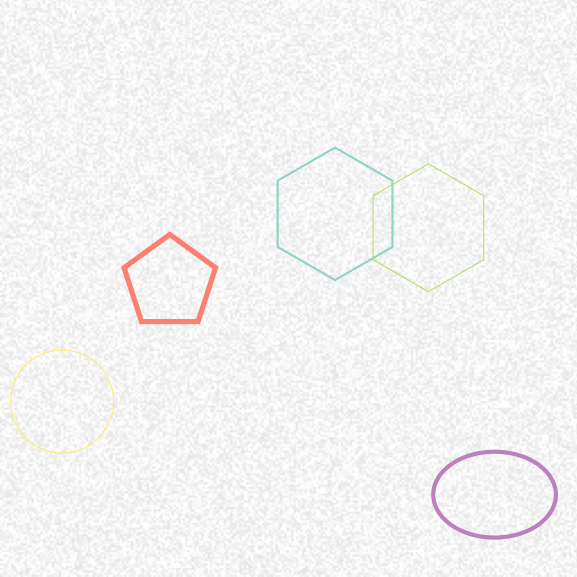[{"shape": "hexagon", "thickness": 1, "radius": 0.57, "center": [0.58, 0.629]}, {"shape": "pentagon", "thickness": 2.5, "radius": 0.42, "center": [0.294, 0.51]}, {"shape": "hexagon", "thickness": 0.5, "radius": 0.55, "center": [0.742, 0.605]}, {"shape": "oval", "thickness": 2, "radius": 0.53, "center": [0.856, 0.143]}, {"shape": "circle", "thickness": 0.5, "radius": 0.45, "center": [0.108, 0.304]}]